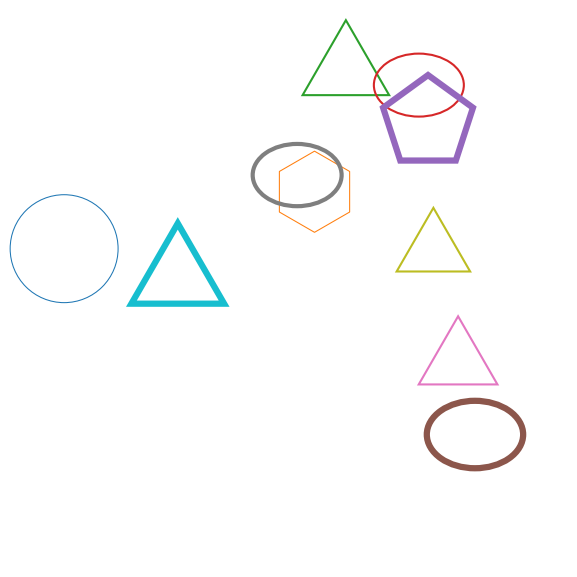[{"shape": "circle", "thickness": 0.5, "radius": 0.47, "center": [0.111, 0.569]}, {"shape": "hexagon", "thickness": 0.5, "radius": 0.35, "center": [0.545, 0.667]}, {"shape": "triangle", "thickness": 1, "radius": 0.43, "center": [0.599, 0.878]}, {"shape": "oval", "thickness": 1, "radius": 0.39, "center": [0.725, 0.852]}, {"shape": "pentagon", "thickness": 3, "radius": 0.41, "center": [0.741, 0.787]}, {"shape": "oval", "thickness": 3, "radius": 0.42, "center": [0.822, 0.247]}, {"shape": "triangle", "thickness": 1, "radius": 0.39, "center": [0.793, 0.373]}, {"shape": "oval", "thickness": 2, "radius": 0.39, "center": [0.515, 0.696]}, {"shape": "triangle", "thickness": 1, "radius": 0.37, "center": [0.75, 0.566]}, {"shape": "triangle", "thickness": 3, "radius": 0.46, "center": [0.308, 0.52]}]